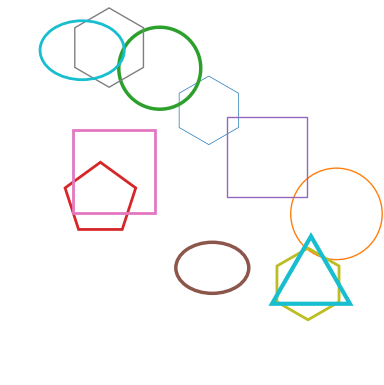[{"shape": "hexagon", "thickness": 0.5, "radius": 0.45, "center": [0.542, 0.713]}, {"shape": "circle", "thickness": 1, "radius": 0.59, "center": [0.874, 0.444]}, {"shape": "circle", "thickness": 2.5, "radius": 0.53, "center": [0.415, 0.823]}, {"shape": "pentagon", "thickness": 2, "radius": 0.48, "center": [0.261, 0.482]}, {"shape": "square", "thickness": 1, "radius": 0.52, "center": [0.694, 0.593]}, {"shape": "oval", "thickness": 2.5, "radius": 0.47, "center": [0.551, 0.304]}, {"shape": "square", "thickness": 2, "radius": 0.54, "center": [0.296, 0.555]}, {"shape": "hexagon", "thickness": 1, "radius": 0.51, "center": [0.283, 0.876]}, {"shape": "hexagon", "thickness": 2, "radius": 0.47, "center": [0.8, 0.262]}, {"shape": "oval", "thickness": 2, "radius": 0.55, "center": [0.213, 0.87]}, {"shape": "triangle", "thickness": 3, "radius": 0.58, "center": [0.808, 0.269]}]